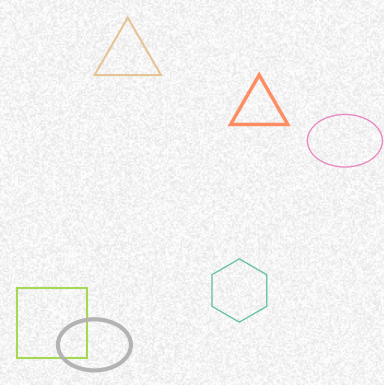[{"shape": "hexagon", "thickness": 1, "radius": 0.41, "center": [0.622, 0.245]}, {"shape": "triangle", "thickness": 2.5, "radius": 0.43, "center": [0.673, 0.72]}, {"shape": "oval", "thickness": 1, "radius": 0.49, "center": [0.896, 0.634]}, {"shape": "square", "thickness": 1.5, "radius": 0.45, "center": [0.136, 0.161]}, {"shape": "triangle", "thickness": 1.5, "radius": 0.5, "center": [0.332, 0.855]}, {"shape": "oval", "thickness": 3, "radius": 0.47, "center": [0.245, 0.104]}]